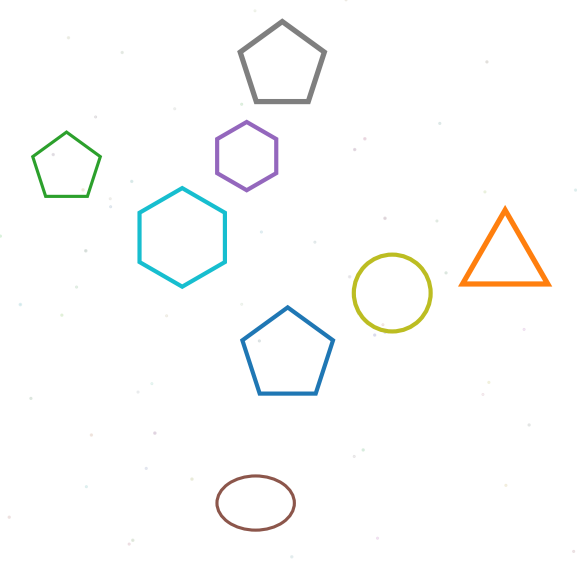[{"shape": "pentagon", "thickness": 2, "radius": 0.41, "center": [0.498, 0.384]}, {"shape": "triangle", "thickness": 2.5, "radius": 0.43, "center": [0.875, 0.55]}, {"shape": "pentagon", "thickness": 1.5, "radius": 0.31, "center": [0.115, 0.709]}, {"shape": "hexagon", "thickness": 2, "radius": 0.3, "center": [0.427, 0.729]}, {"shape": "oval", "thickness": 1.5, "radius": 0.34, "center": [0.443, 0.128]}, {"shape": "pentagon", "thickness": 2.5, "radius": 0.38, "center": [0.489, 0.885]}, {"shape": "circle", "thickness": 2, "radius": 0.33, "center": [0.679, 0.492]}, {"shape": "hexagon", "thickness": 2, "radius": 0.43, "center": [0.316, 0.588]}]